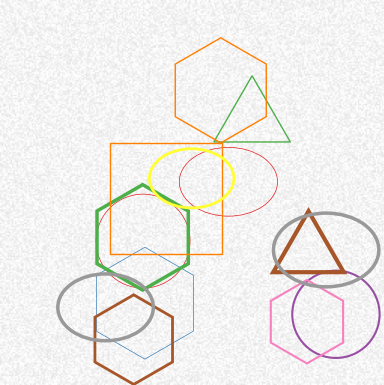[{"shape": "oval", "thickness": 0.5, "radius": 0.64, "center": [0.593, 0.528]}, {"shape": "circle", "thickness": 0.5, "radius": 0.61, "center": [0.372, 0.374]}, {"shape": "hexagon", "thickness": 0.5, "radius": 0.73, "center": [0.376, 0.213]}, {"shape": "hexagon", "thickness": 2.5, "radius": 0.68, "center": [0.371, 0.383]}, {"shape": "triangle", "thickness": 1, "radius": 0.57, "center": [0.655, 0.689]}, {"shape": "circle", "thickness": 1.5, "radius": 0.57, "center": [0.873, 0.184]}, {"shape": "hexagon", "thickness": 1, "radius": 0.68, "center": [0.573, 0.765]}, {"shape": "square", "thickness": 1, "radius": 0.73, "center": [0.431, 0.485]}, {"shape": "oval", "thickness": 2, "radius": 0.55, "center": [0.498, 0.537]}, {"shape": "triangle", "thickness": 3, "radius": 0.53, "center": [0.801, 0.346]}, {"shape": "hexagon", "thickness": 2, "radius": 0.58, "center": [0.347, 0.118]}, {"shape": "hexagon", "thickness": 1.5, "radius": 0.54, "center": [0.797, 0.164]}, {"shape": "oval", "thickness": 2.5, "radius": 0.62, "center": [0.274, 0.202]}, {"shape": "oval", "thickness": 2.5, "radius": 0.68, "center": [0.847, 0.351]}]